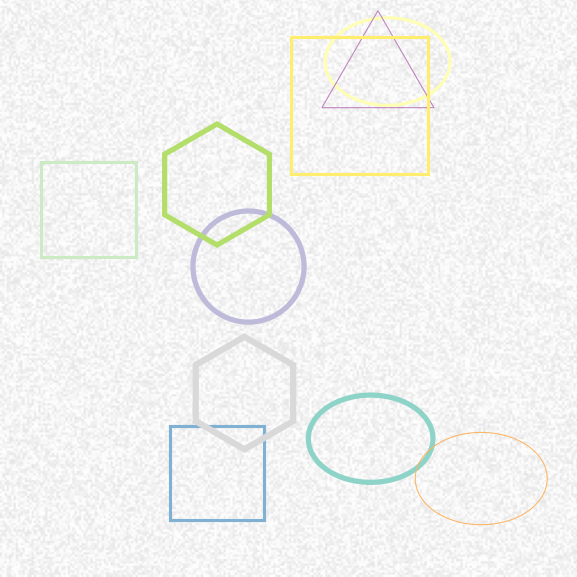[{"shape": "oval", "thickness": 2.5, "radius": 0.54, "center": [0.642, 0.239]}, {"shape": "oval", "thickness": 1.5, "radius": 0.54, "center": [0.671, 0.892]}, {"shape": "circle", "thickness": 2.5, "radius": 0.48, "center": [0.43, 0.538]}, {"shape": "square", "thickness": 1.5, "radius": 0.41, "center": [0.376, 0.181]}, {"shape": "oval", "thickness": 0.5, "radius": 0.57, "center": [0.833, 0.17]}, {"shape": "hexagon", "thickness": 2.5, "radius": 0.52, "center": [0.376, 0.68]}, {"shape": "hexagon", "thickness": 3, "radius": 0.49, "center": [0.423, 0.319]}, {"shape": "triangle", "thickness": 0.5, "radius": 0.56, "center": [0.654, 0.869]}, {"shape": "square", "thickness": 1.5, "radius": 0.41, "center": [0.154, 0.636]}, {"shape": "square", "thickness": 1.5, "radius": 0.59, "center": [0.622, 0.817]}]